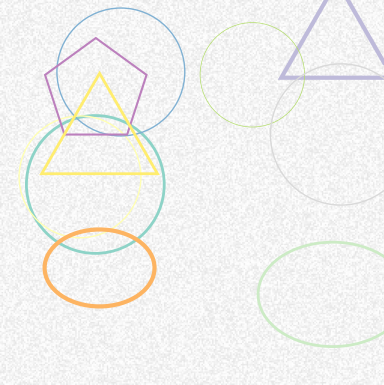[{"shape": "circle", "thickness": 2, "radius": 0.89, "center": [0.248, 0.521]}, {"shape": "circle", "thickness": 1, "radius": 0.79, "center": [0.208, 0.541]}, {"shape": "triangle", "thickness": 3, "radius": 0.84, "center": [0.875, 0.882]}, {"shape": "circle", "thickness": 1, "radius": 0.83, "center": [0.314, 0.813]}, {"shape": "oval", "thickness": 3, "radius": 0.71, "center": [0.259, 0.304]}, {"shape": "circle", "thickness": 0.5, "radius": 0.68, "center": [0.655, 0.806]}, {"shape": "circle", "thickness": 1, "radius": 0.92, "center": [0.886, 0.651]}, {"shape": "pentagon", "thickness": 1.5, "radius": 0.69, "center": [0.249, 0.763]}, {"shape": "oval", "thickness": 2, "radius": 0.97, "center": [0.864, 0.235]}, {"shape": "triangle", "thickness": 2, "radius": 0.87, "center": [0.259, 0.636]}]